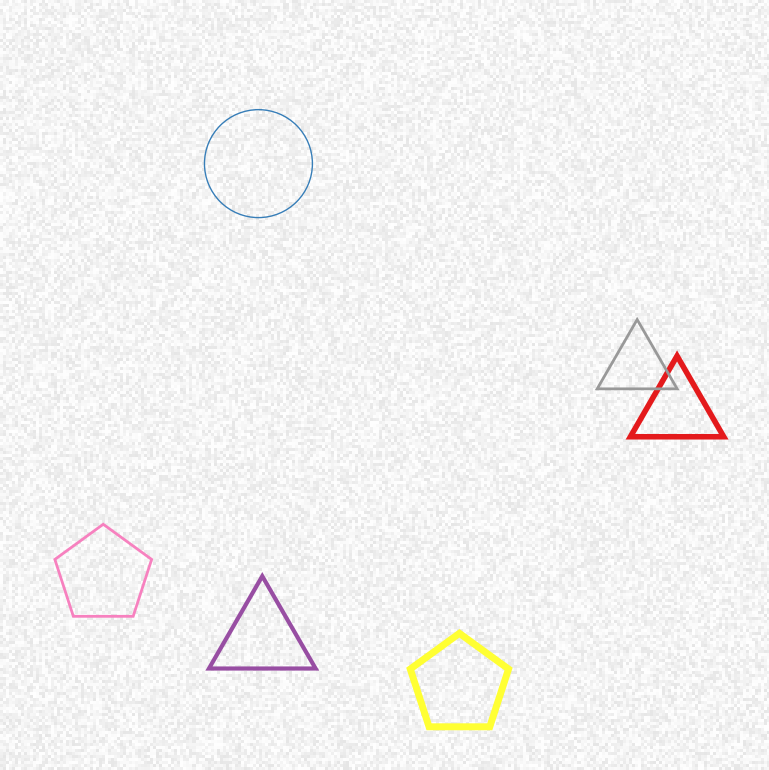[{"shape": "triangle", "thickness": 2, "radius": 0.35, "center": [0.879, 0.468]}, {"shape": "circle", "thickness": 0.5, "radius": 0.35, "center": [0.336, 0.788]}, {"shape": "triangle", "thickness": 1.5, "radius": 0.4, "center": [0.341, 0.172]}, {"shape": "pentagon", "thickness": 2.5, "radius": 0.34, "center": [0.597, 0.11]}, {"shape": "pentagon", "thickness": 1, "radius": 0.33, "center": [0.134, 0.253]}, {"shape": "triangle", "thickness": 1, "radius": 0.3, "center": [0.827, 0.525]}]